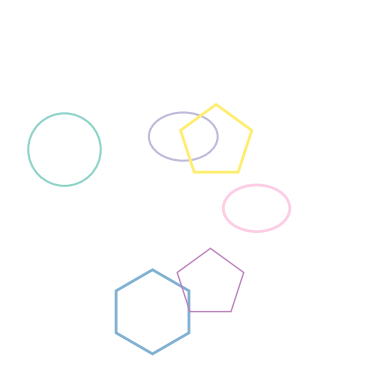[{"shape": "circle", "thickness": 1.5, "radius": 0.47, "center": [0.168, 0.611]}, {"shape": "oval", "thickness": 1.5, "radius": 0.45, "center": [0.476, 0.645]}, {"shape": "hexagon", "thickness": 2, "radius": 0.55, "center": [0.396, 0.19]}, {"shape": "oval", "thickness": 2, "radius": 0.43, "center": [0.666, 0.459]}, {"shape": "pentagon", "thickness": 1, "radius": 0.45, "center": [0.547, 0.264]}, {"shape": "pentagon", "thickness": 2, "radius": 0.49, "center": [0.562, 0.631]}]